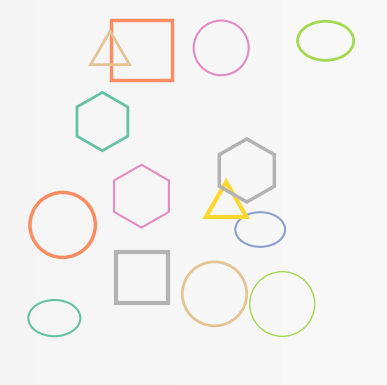[{"shape": "hexagon", "thickness": 2, "radius": 0.38, "center": [0.264, 0.684]}, {"shape": "oval", "thickness": 1.5, "radius": 0.34, "center": [0.14, 0.174]}, {"shape": "square", "thickness": 2.5, "radius": 0.39, "center": [0.366, 0.87]}, {"shape": "circle", "thickness": 2.5, "radius": 0.42, "center": [0.162, 0.416]}, {"shape": "oval", "thickness": 1.5, "radius": 0.32, "center": [0.671, 0.404]}, {"shape": "hexagon", "thickness": 1.5, "radius": 0.41, "center": [0.365, 0.49]}, {"shape": "circle", "thickness": 1.5, "radius": 0.35, "center": [0.571, 0.876]}, {"shape": "circle", "thickness": 1, "radius": 0.42, "center": [0.728, 0.21]}, {"shape": "oval", "thickness": 2, "radius": 0.36, "center": [0.84, 0.894]}, {"shape": "triangle", "thickness": 3, "radius": 0.3, "center": [0.584, 0.467]}, {"shape": "triangle", "thickness": 2, "radius": 0.29, "center": [0.284, 0.861]}, {"shape": "circle", "thickness": 2, "radius": 0.42, "center": [0.554, 0.237]}, {"shape": "square", "thickness": 3, "radius": 0.34, "center": [0.365, 0.279]}, {"shape": "hexagon", "thickness": 2.5, "radius": 0.41, "center": [0.637, 0.557]}]